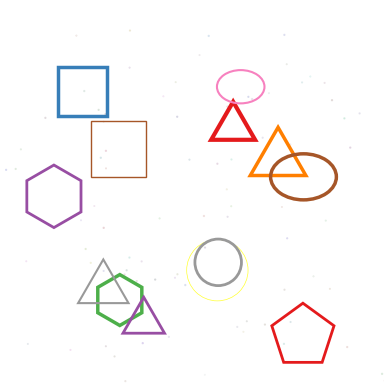[{"shape": "pentagon", "thickness": 2, "radius": 0.42, "center": [0.787, 0.128]}, {"shape": "triangle", "thickness": 3, "radius": 0.33, "center": [0.606, 0.67]}, {"shape": "square", "thickness": 2.5, "radius": 0.32, "center": [0.215, 0.762]}, {"shape": "hexagon", "thickness": 2.5, "radius": 0.33, "center": [0.311, 0.221]}, {"shape": "triangle", "thickness": 2, "radius": 0.31, "center": [0.373, 0.166]}, {"shape": "hexagon", "thickness": 2, "radius": 0.41, "center": [0.14, 0.49]}, {"shape": "triangle", "thickness": 2.5, "radius": 0.42, "center": [0.722, 0.586]}, {"shape": "circle", "thickness": 0.5, "radius": 0.4, "center": [0.565, 0.298]}, {"shape": "oval", "thickness": 2.5, "radius": 0.43, "center": [0.788, 0.541]}, {"shape": "square", "thickness": 1, "radius": 0.36, "center": [0.308, 0.614]}, {"shape": "oval", "thickness": 1.5, "radius": 0.31, "center": [0.625, 0.775]}, {"shape": "triangle", "thickness": 1.5, "radius": 0.38, "center": [0.268, 0.25]}, {"shape": "circle", "thickness": 2, "radius": 0.3, "center": [0.567, 0.319]}]